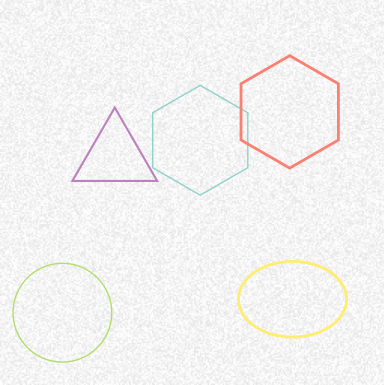[{"shape": "hexagon", "thickness": 1, "radius": 0.71, "center": [0.52, 0.636]}, {"shape": "hexagon", "thickness": 2, "radius": 0.73, "center": [0.752, 0.709]}, {"shape": "circle", "thickness": 1, "radius": 0.64, "center": [0.162, 0.188]}, {"shape": "triangle", "thickness": 1.5, "radius": 0.64, "center": [0.298, 0.594]}, {"shape": "oval", "thickness": 2, "radius": 0.7, "center": [0.76, 0.223]}]